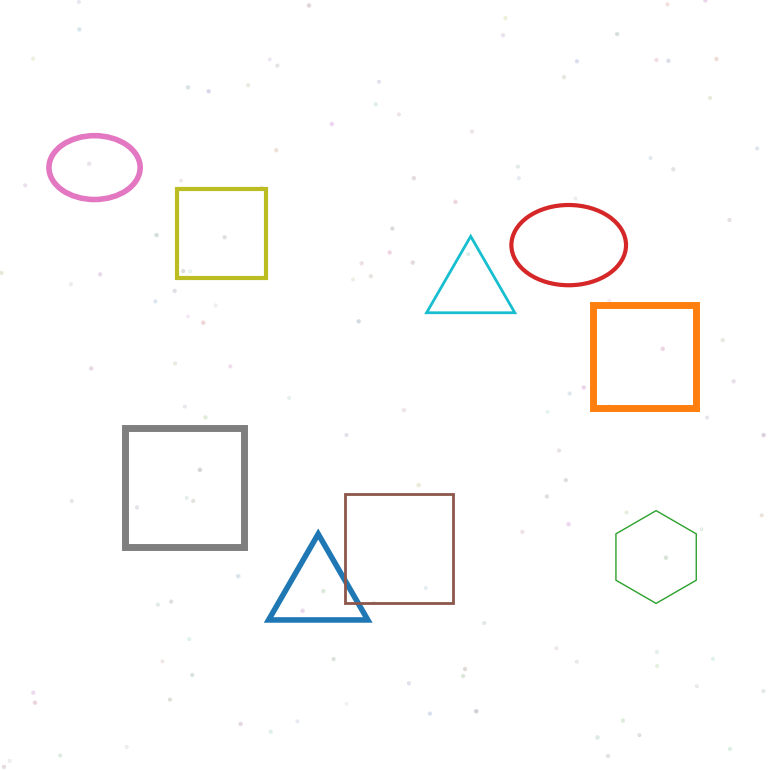[{"shape": "triangle", "thickness": 2, "radius": 0.37, "center": [0.413, 0.232]}, {"shape": "square", "thickness": 2.5, "radius": 0.33, "center": [0.837, 0.537]}, {"shape": "hexagon", "thickness": 0.5, "radius": 0.3, "center": [0.852, 0.277]}, {"shape": "oval", "thickness": 1.5, "radius": 0.37, "center": [0.739, 0.682]}, {"shape": "square", "thickness": 1, "radius": 0.35, "center": [0.518, 0.287]}, {"shape": "oval", "thickness": 2, "radius": 0.3, "center": [0.123, 0.782]}, {"shape": "square", "thickness": 2.5, "radius": 0.39, "center": [0.239, 0.367]}, {"shape": "square", "thickness": 1.5, "radius": 0.29, "center": [0.288, 0.697]}, {"shape": "triangle", "thickness": 1, "radius": 0.33, "center": [0.611, 0.627]}]